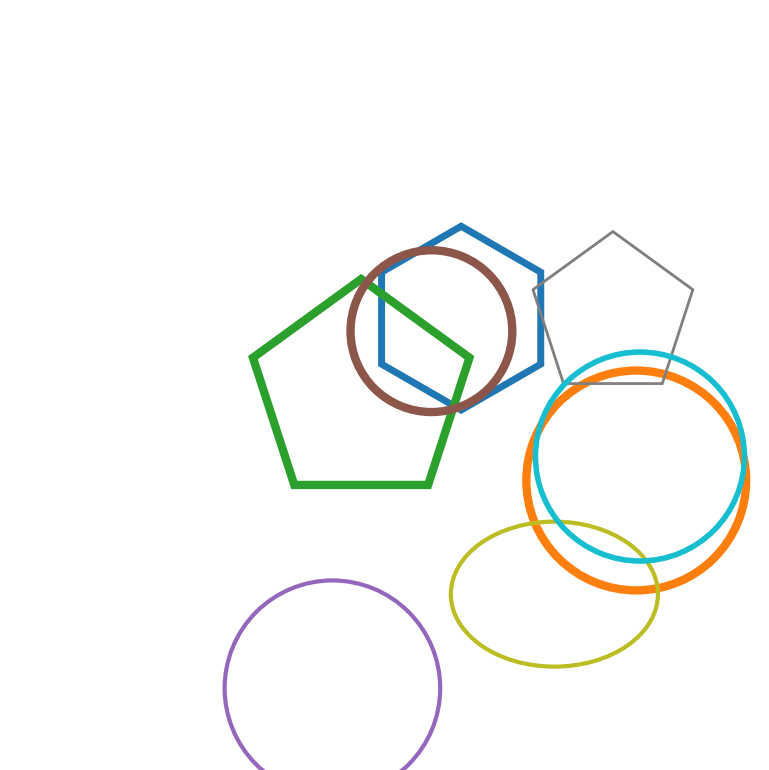[{"shape": "hexagon", "thickness": 2.5, "radius": 0.6, "center": [0.599, 0.587]}, {"shape": "circle", "thickness": 3, "radius": 0.71, "center": [0.826, 0.376]}, {"shape": "pentagon", "thickness": 3, "radius": 0.74, "center": [0.469, 0.49]}, {"shape": "circle", "thickness": 1.5, "radius": 0.7, "center": [0.432, 0.106]}, {"shape": "circle", "thickness": 3, "radius": 0.53, "center": [0.56, 0.57]}, {"shape": "pentagon", "thickness": 1, "radius": 0.55, "center": [0.796, 0.59]}, {"shape": "oval", "thickness": 1.5, "radius": 0.67, "center": [0.72, 0.228]}, {"shape": "circle", "thickness": 2, "radius": 0.68, "center": [0.831, 0.407]}]